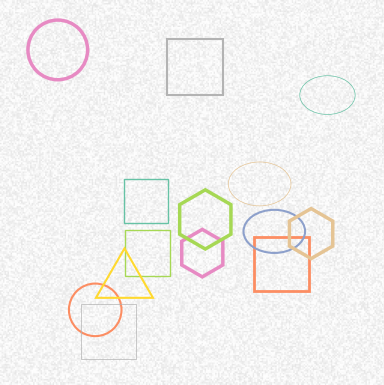[{"shape": "oval", "thickness": 0.5, "radius": 0.36, "center": [0.851, 0.753]}, {"shape": "square", "thickness": 1, "radius": 0.29, "center": [0.38, 0.479]}, {"shape": "circle", "thickness": 1.5, "radius": 0.34, "center": [0.247, 0.195]}, {"shape": "square", "thickness": 2, "radius": 0.35, "center": [0.731, 0.314]}, {"shape": "oval", "thickness": 1.5, "radius": 0.4, "center": [0.712, 0.399]}, {"shape": "hexagon", "thickness": 2.5, "radius": 0.31, "center": [0.525, 0.343]}, {"shape": "circle", "thickness": 2.5, "radius": 0.39, "center": [0.15, 0.87]}, {"shape": "square", "thickness": 1, "radius": 0.29, "center": [0.383, 0.343]}, {"shape": "hexagon", "thickness": 2.5, "radius": 0.38, "center": [0.533, 0.43]}, {"shape": "triangle", "thickness": 1.5, "radius": 0.43, "center": [0.323, 0.269]}, {"shape": "oval", "thickness": 0.5, "radius": 0.41, "center": [0.674, 0.522]}, {"shape": "hexagon", "thickness": 2.5, "radius": 0.32, "center": [0.808, 0.393]}, {"shape": "square", "thickness": 0.5, "radius": 0.35, "center": [0.282, 0.139]}, {"shape": "square", "thickness": 1.5, "radius": 0.36, "center": [0.506, 0.827]}]